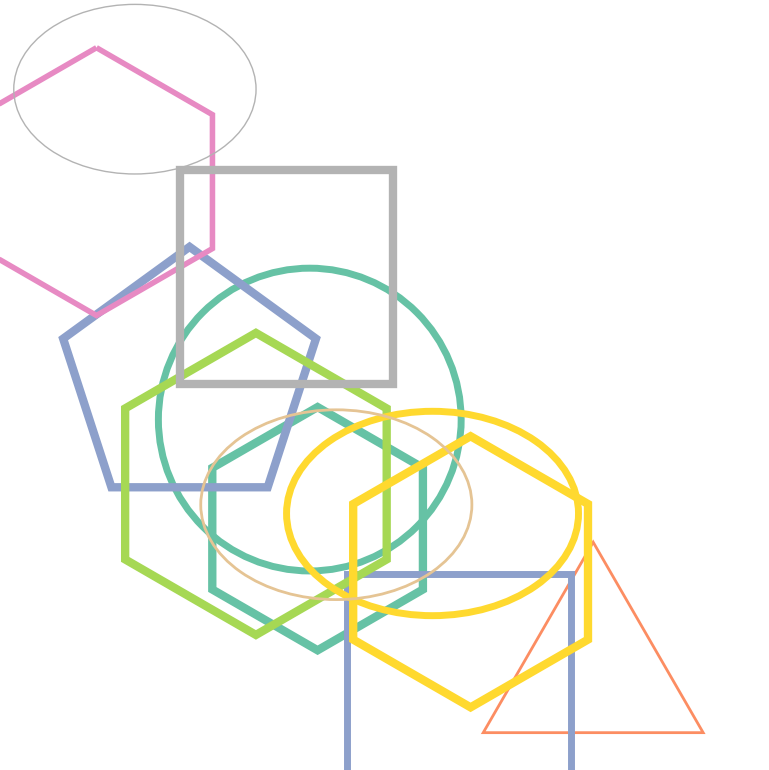[{"shape": "hexagon", "thickness": 3, "radius": 0.79, "center": [0.412, 0.313]}, {"shape": "circle", "thickness": 2.5, "radius": 0.98, "center": [0.402, 0.455]}, {"shape": "triangle", "thickness": 1, "radius": 0.82, "center": [0.77, 0.131]}, {"shape": "square", "thickness": 2.5, "radius": 0.73, "center": [0.596, 0.109]}, {"shape": "pentagon", "thickness": 3, "radius": 0.86, "center": [0.246, 0.507]}, {"shape": "hexagon", "thickness": 2, "radius": 0.87, "center": [0.125, 0.764]}, {"shape": "hexagon", "thickness": 3, "radius": 0.98, "center": [0.332, 0.372]}, {"shape": "hexagon", "thickness": 3, "radius": 0.88, "center": [0.611, 0.257]}, {"shape": "oval", "thickness": 2.5, "radius": 0.95, "center": [0.562, 0.333]}, {"shape": "oval", "thickness": 1, "radius": 0.88, "center": [0.437, 0.345]}, {"shape": "oval", "thickness": 0.5, "radius": 0.79, "center": [0.175, 0.884]}, {"shape": "square", "thickness": 3, "radius": 0.69, "center": [0.372, 0.641]}]